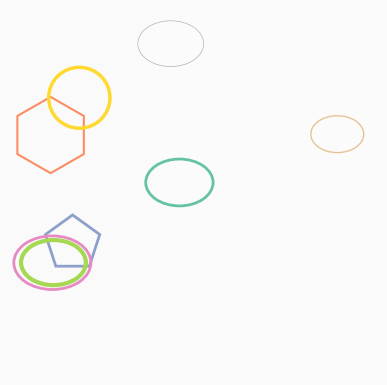[{"shape": "oval", "thickness": 2, "radius": 0.43, "center": [0.463, 0.526]}, {"shape": "hexagon", "thickness": 1.5, "radius": 0.5, "center": [0.131, 0.649]}, {"shape": "pentagon", "thickness": 2, "radius": 0.37, "center": [0.187, 0.368]}, {"shape": "oval", "thickness": 2, "radius": 0.5, "center": [0.135, 0.318]}, {"shape": "oval", "thickness": 3, "radius": 0.42, "center": [0.138, 0.318]}, {"shape": "circle", "thickness": 2.5, "radius": 0.4, "center": [0.205, 0.746]}, {"shape": "oval", "thickness": 1, "radius": 0.34, "center": [0.87, 0.651]}, {"shape": "oval", "thickness": 0.5, "radius": 0.43, "center": [0.441, 0.887]}]